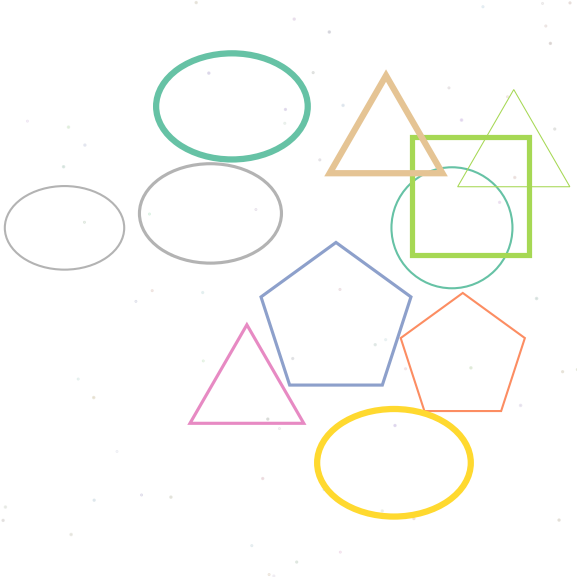[{"shape": "circle", "thickness": 1, "radius": 0.52, "center": [0.783, 0.605]}, {"shape": "oval", "thickness": 3, "radius": 0.66, "center": [0.402, 0.815]}, {"shape": "pentagon", "thickness": 1, "radius": 0.57, "center": [0.801, 0.379]}, {"shape": "pentagon", "thickness": 1.5, "radius": 0.68, "center": [0.582, 0.443]}, {"shape": "triangle", "thickness": 1.5, "radius": 0.57, "center": [0.427, 0.323]}, {"shape": "triangle", "thickness": 0.5, "radius": 0.56, "center": [0.89, 0.732]}, {"shape": "square", "thickness": 2.5, "radius": 0.51, "center": [0.814, 0.66]}, {"shape": "oval", "thickness": 3, "radius": 0.67, "center": [0.682, 0.198]}, {"shape": "triangle", "thickness": 3, "radius": 0.56, "center": [0.668, 0.756]}, {"shape": "oval", "thickness": 1.5, "radius": 0.61, "center": [0.364, 0.63]}, {"shape": "oval", "thickness": 1, "radius": 0.52, "center": [0.112, 0.605]}]